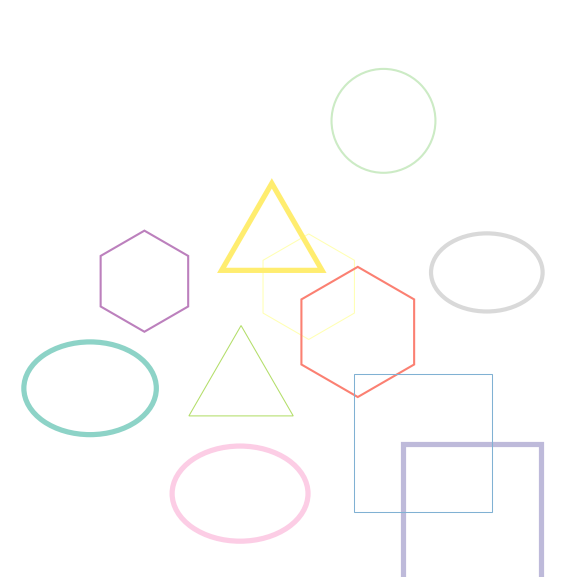[{"shape": "oval", "thickness": 2.5, "radius": 0.57, "center": [0.156, 0.327]}, {"shape": "hexagon", "thickness": 0.5, "radius": 0.46, "center": [0.535, 0.503]}, {"shape": "square", "thickness": 2.5, "radius": 0.59, "center": [0.817, 0.112]}, {"shape": "hexagon", "thickness": 1, "radius": 0.56, "center": [0.62, 0.424]}, {"shape": "square", "thickness": 0.5, "radius": 0.6, "center": [0.732, 0.232]}, {"shape": "triangle", "thickness": 0.5, "radius": 0.52, "center": [0.417, 0.331]}, {"shape": "oval", "thickness": 2.5, "radius": 0.59, "center": [0.416, 0.144]}, {"shape": "oval", "thickness": 2, "radius": 0.48, "center": [0.843, 0.527]}, {"shape": "hexagon", "thickness": 1, "radius": 0.44, "center": [0.25, 0.512]}, {"shape": "circle", "thickness": 1, "radius": 0.45, "center": [0.664, 0.79]}, {"shape": "triangle", "thickness": 2.5, "radius": 0.5, "center": [0.471, 0.581]}]